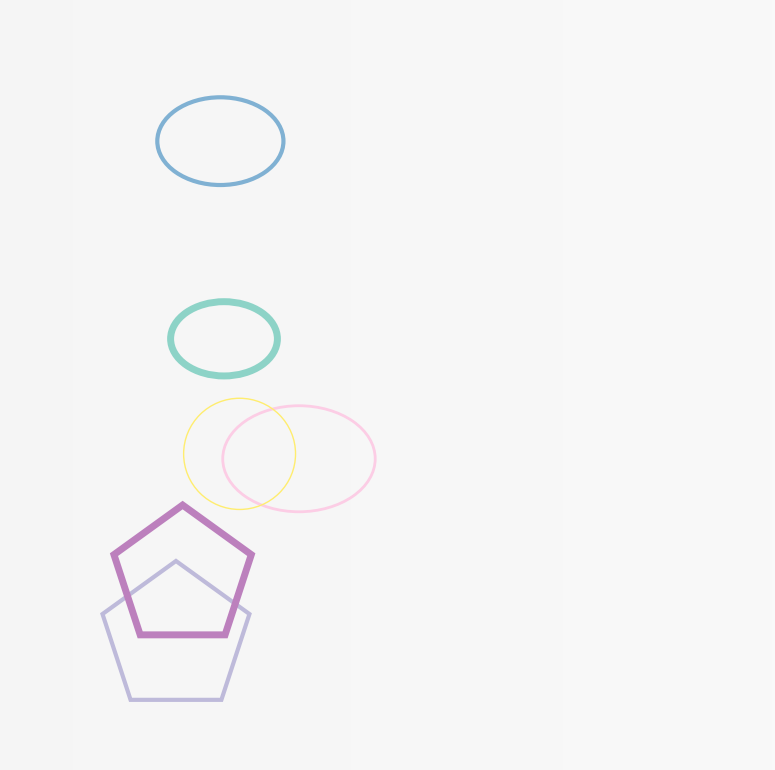[{"shape": "oval", "thickness": 2.5, "radius": 0.34, "center": [0.289, 0.56]}, {"shape": "pentagon", "thickness": 1.5, "radius": 0.5, "center": [0.227, 0.172]}, {"shape": "oval", "thickness": 1.5, "radius": 0.41, "center": [0.284, 0.817]}, {"shape": "oval", "thickness": 1, "radius": 0.49, "center": [0.386, 0.404]}, {"shape": "pentagon", "thickness": 2.5, "radius": 0.47, "center": [0.236, 0.251]}, {"shape": "circle", "thickness": 0.5, "radius": 0.36, "center": [0.309, 0.411]}]